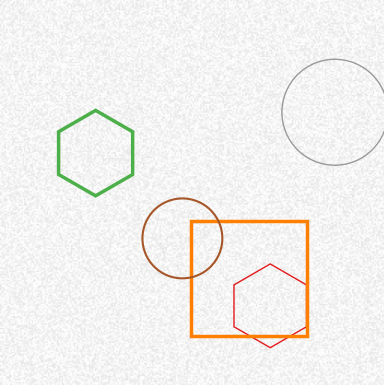[{"shape": "hexagon", "thickness": 1, "radius": 0.54, "center": [0.702, 0.206]}, {"shape": "hexagon", "thickness": 2.5, "radius": 0.56, "center": [0.248, 0.602]}, {"shape": "square", "thickness": 2.5, "radius": 0.75, "center": [0.646, 0.276]}, {"shape": "circle", "thickness": 1.5, "radius": 0.52, "center": [0.474, 0.381]}, {"shape": "circle", "thickness": 1, "radius": 0.69, "center": [0.87, 0.708]}]